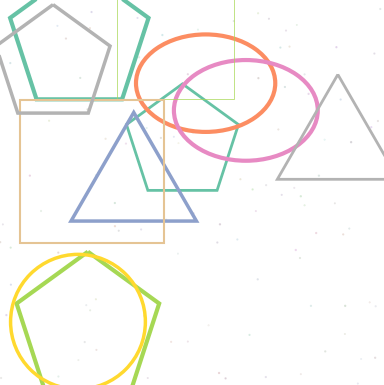[{"shape": "pentagon", "thickness": 3, "radius": 0.95, "center": [0.206, 0.895]}, {"shape": "pentagon", "thickness": 2, "radius": 0.76, "center": [0.474, 0.629]}, {"shape": "oval", "thickness": 3, "radius": 0.9, "center": [0.534, 0.784]}, {"shape": "triangle", "thickness": 2.5, "radius": 0.94, "center": [0.347, 0.52]}, {"shape": "oval", "thickness": 3, "radius": 0.93, "center": [0.639, 0.713]}, {"shape": "pentagon", "thickness": 3, "radius": 0.97, "center": [0.228, 0.151]}, {"shape": "square", "thickness": 0.5, "radius": 0.76, "center": [0.456, 0.895]}, {"shape": "circle", "thickness": 2.5, "radius": 0.88, "center": [0.203, 0.164]}, {"shape": "square", "thickness": 1.5, "radius": 0.93, "center": [0.239, 0.554]}, {"shape": "pentagon", "thickness": 2.5, "radius": 0.78, "center": [0.138, 0.832]}, {"shape": "triangle", "thickness": 2, "radius": 0.91, "center": [0.877, 0.625]}]